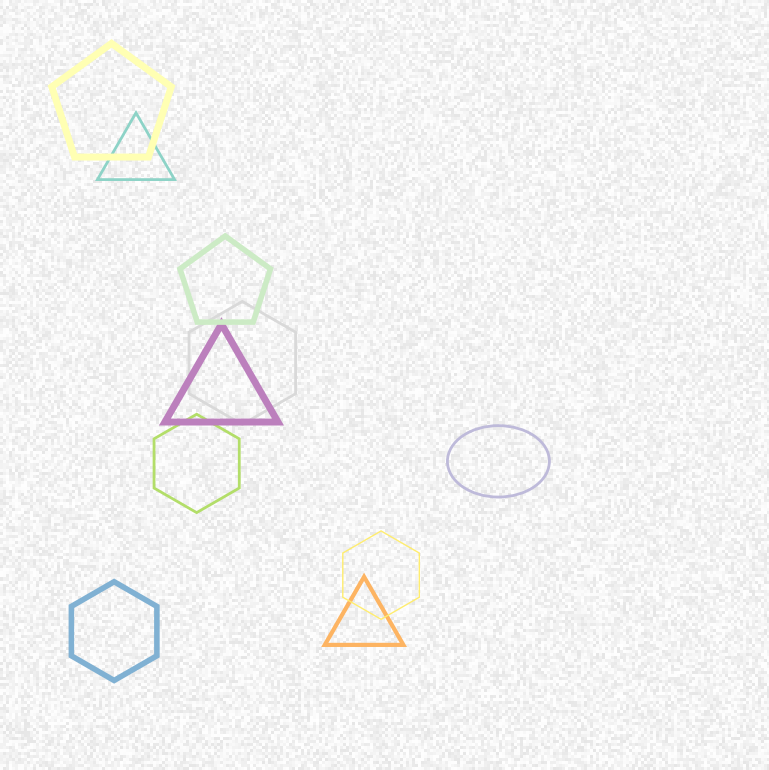[{"shape": "triangle", "thickness": 1, "radius": 0.29, "center": [0.177, 0.796]}, {"shape": "pentagon", "thickness": 2.5, "radius": 0.41, "center": [0.145, 0.862]}, {"shape": "oval", "thickness": 1, "radius": 0.33, "center": [0.647, 0.401]}, {"shape": "hexagon", "thickness": 2, "radius": 0.32, "center": [0.148, 0.18]}, {"shape": "triangle", "thickness": 1.5, "radius": 0.29, "center": [0.473, 0.192]}, {"shape": "hexagon", "thickness": 1, "radius": 0.32, "center": [0.255, 0.398]}, {"shape": "hexagon", "thickness": 1, "radius": 0.4, "center": [0.315, 0.529]}, {"shape": "triangle", "thickness": 2.5, "radius": 0.42, "center": [0.288, 0.494]}, {"shape": "pentagon", "thickness": 2, "radius": 0.31, "center": [0.292, 0.632]}, {"shape": "hexagon", "thickness": 0.5, "radius": 0.29, "center": [0.495, 0.253]}]